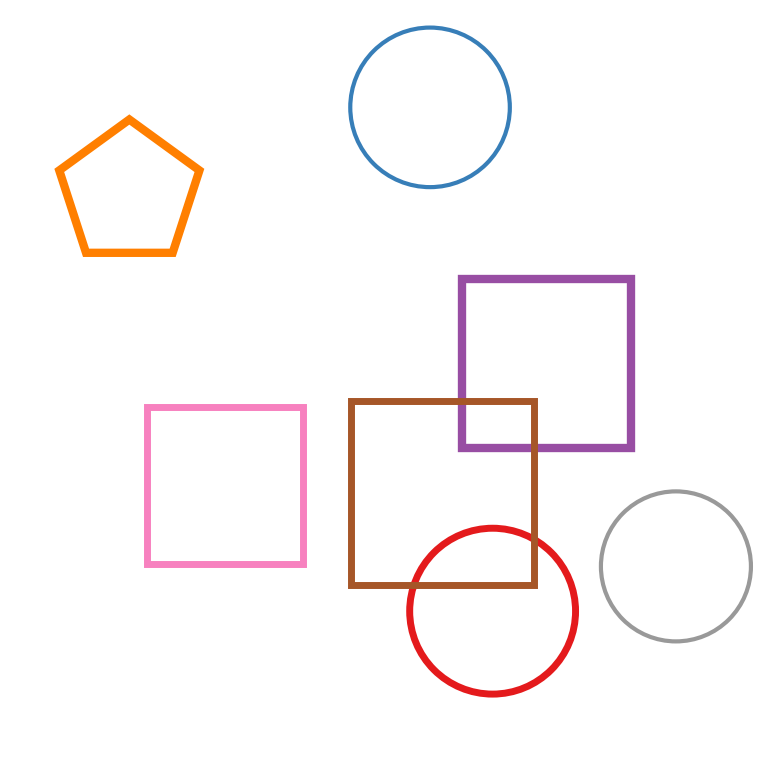[{"shape": "circle", "thickness": 2.5, "radius": 0.54, "center": [0.64, 0.206]}, {"shape": "circle", "thickness": 1.5, "radius": 0.52, "center": [0.559, 0.861]}, {"shape": "square", "thickness": 3, "radius": 0.55, "center": [0.71, 0.528]}, {"shape": "pentagon", "thickness": 3, "radius": 0.48, "center": [0.168, 0.749]}, {"shape": "square", "thickness": 2.5, "radius": 0.59, "center": [0.574, 0.36]}, {"shape": "square", "thickness": 2.5, "radius": 0.51, "center": [0.292, 0.369]}, {"shape": "circle", "thickness": 1.5, "radius": 0.49, "center": [0.878, 0.264]}]